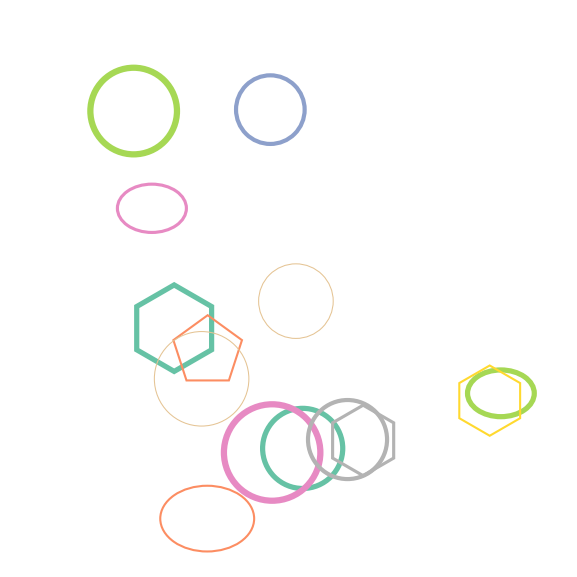[{"shape": "circle", "thickness": 2.5, "radius": 0.35, "center": [0.524, 0.223]}, {"shape": "hexagon", "thickness": 2.5, "radius": 0.37, "center": [0.302, 0.431]}, {"shape": "oval", "thickness": 1, "radius": 0.41, "center": [0.359, 0.101]}, {"shape": "pentagon", "thickness": 1, "radius": 0.31, "center": [0.36, 0.391]}, {"shape": "circle", "thickness": 2, "radius": 0.3, "center": [0.468, 0.809]}, {"shape": "circle", "thickness": 3, "radius": 0.42, "center": [0.471, 0.216]}, {"shape": "oval", "thickness": 1.5, "radius": 0.3, "center": [0.263, 0.638]}, {"shape": "oval", "thickness": 2.5, "radius": 0.29, "center": [0.867, 0.318]}, {"shape": "circle", "thickness": 3, "radius": 0.37, "center": [0.231, 0.807]}, {"shape": "hexagon", "thickness": 1, "radius": 0.3, "center": [0.848, 0.305]}, {"shape": "circle", "thickness": 0.5, "radius": 0.41, "center": [0.349, 0.343]}, {"shape": "circle", "thickness": 0.5, "radius": 0.32, "center": [0.512, 0.478]}, {"shape": "circle", "thickness": 2, "radius": 0.34, "center": [0.602, 0.238]}, {"shape": "hexagon", "thickness": 1.5, "radius": 0.31, "center": [0.629, 0.236]}]